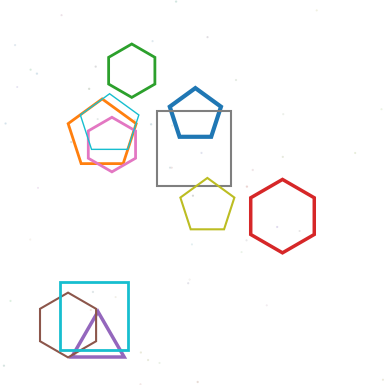[{"shape": "pentagon", "thickness": 3, "radius": 0.35, "center": [0.507, 0.701]}, {"shape": "pentagon", "thickness": 2, "radius": 0.46, "center": [0.265, 0.65]}, {"shape": "hexagon", "thickness": 2, "radius": 0.35, "center": [0.342, 0.816]}, {"shape": "hexagon", "thickness": 2.5, "radius": 0.48, "center": [0.734, 0.439]}, {"shape": "triangle", "thickness": 2.5, "radius": 0.39, "center": [0.254, 0.112]}, {"shape": "hexagon", "thickness": 1.5, "radius": 0.42, "center": [0.177, 0.156]}, {"shape": "hexagon", "thickness": 2, "radius": 0.35, "center": [0.291, 0.624]}, {"shape": "square", "thickness": 1.5, "radius": 0.48, "center": [0.505, 0.614]}, {"shape": "pentagon", "thickness": 1.5, "radius": 0.37, "center": [0.539, 0.464]}, {"shape": "pentagon", "thickness": 1, "radius": 0.4, "center": [0.285, 0.677]}, {"shape": "square", "thickness": 2, "radius": 0.44, "center": [0.244, 0.179]}]